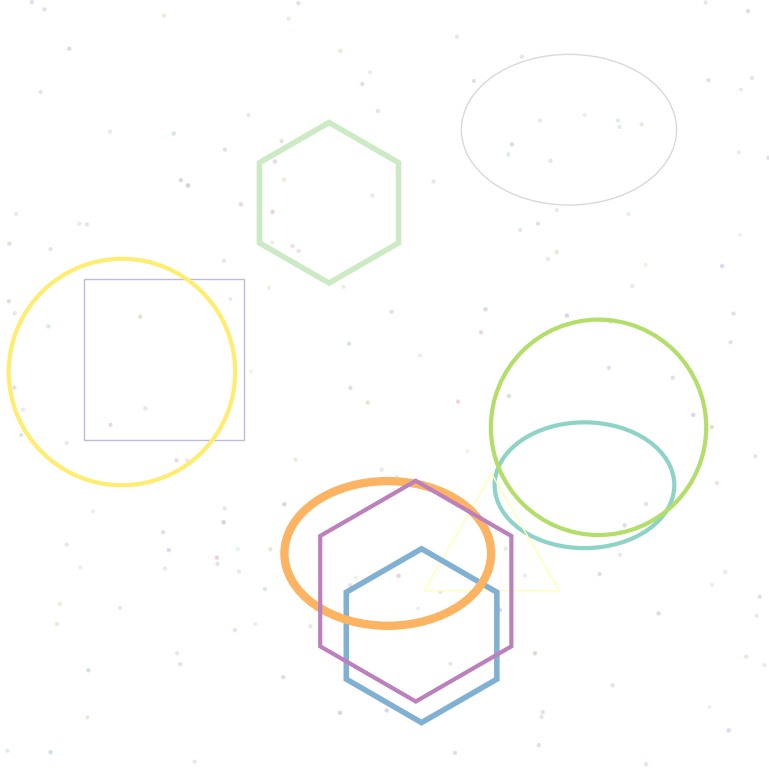[{"shape": "oval", "thickness": 1.5, "radius": 0.58, "center": [0.759, 0.37]}, {"shape": "triangle", "thickness": 0.5, "radius": 0.51, "center": [0.639, 0.283]}, {"shape": "square", "thickness": 0.5, "radius": 0.52, "center": [0.213, 0.533]}, {"shape": "hexagon", "thickness": 2, "radius": 0.56, "center": [0.547, 0.174]}, {"shape": "oval", "thickness": 3, "radius": 0.67, "center": [0.504, 0.281]}, {"shape": "circle", "thickness": 1.5, "radius": 0.7, "center": [0.777, 0.445]}, {"shape": "oval", "thickness": 0.5, "radius": 0.7, "center": [0.739, 0.832]}, {"shape": "hexagon", "thickness": 1.5, "radius": 0.72, "center": [0.54, 0.232]}, {"shape": "hexagon", "thickness": 2, "radius": 0.52, "center": [0.427, 0.737]}, {"shape": "circle", "thickness": 1.5, "radius": 0.74, "center": [0.158, 0.517]}]